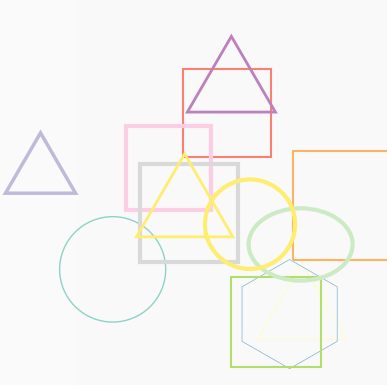[{"shape": "circle", "thickness": 1, "radius": 0.68, "center": [0.291, 0.3]}, {"shape": "triangle", "thickness": 0.5, "radius": 0.67, "center": [0.779, 0.184]}, {"shape": "triangle", "thickness": 2.5, "radius": 0.52, "center": [0.105, 0.55]}, {"shape": "square", "thickness": 1.5, "radius": 0.57, "center": [0.586, 0.706]}, {"shape": "hexagon", "thickness": 0.5, "radius": 0.71, "center": [0.747, 0.184]}, {"shape": "square", "thickness": 1.5, "radius": 0.7, "center": [0.897, 0.467]}, {"shape": "square", "thickness": 1.5, "radius": 0.58, "center": [0.712, 0.164]}, {"shape": "square", "thickness": 3, "radius": 0.54, "center": [0.435, 0.564]}, {"shape": "square", "thickness": 3, "radius": 0.63, "center": [0.487, 0.447]}, {"shape": "triangle", "thickness": 2, "radius": 0.66, "center": [0.597, 0.774]}, {"shape": "oval", "thickness": 3, "radius": 0.67, "center": [0.776, 0.365]}, {"shape": "triangle", "thickness": 2, "radius": 0.72, "center": [0.476, 0.457]}, {"shape": "circle", "thickness": 3, "radius": 0.58, "center": [0.645, 0.418]}]